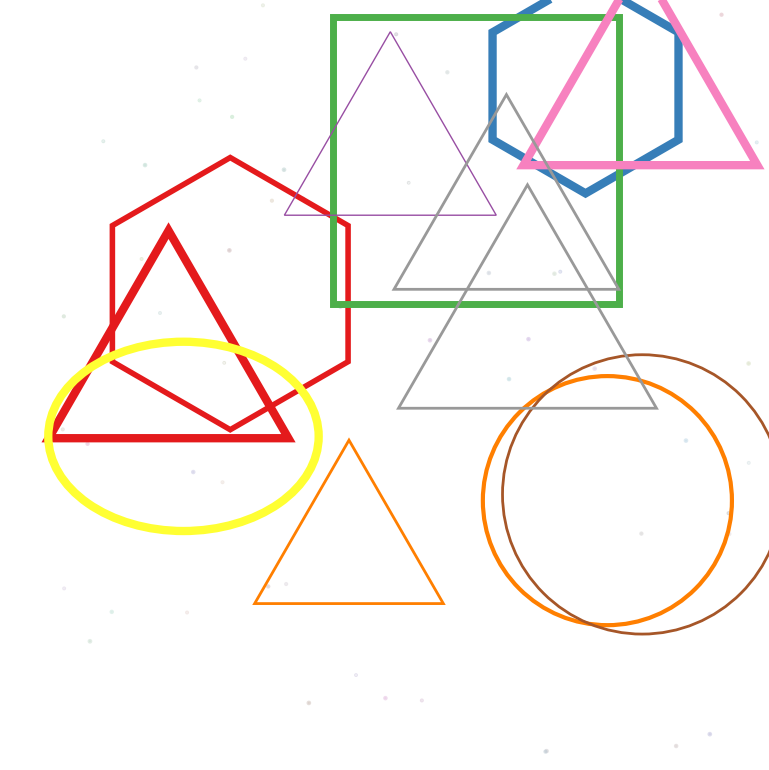[{"shape": "hexagon", "thickness": 2, "radius": 0.88, "center": [0.299, 0.619]}, {"shape": "triangle", "thickness": 3, "radius": 0.9, "center": [0.219, 0.521]}, {"shape": "hexagon", "thickness": 3, "radius": 0.7, "center": [0.76, 0.888]}, {"shape": "square", "thickness": 2.5, "radius": 0.93, "center": [0.618, 0.792]}, {"shape": "triangle", "thickness": 0.5, "radius": 0.79, "center": [0.507, 0.8]}, {"shape": "triangle", "thickness": 1, "radius": 0.71, "center": [0.453, 0.287]}, {"shape": "circle", "thickness": 1.5, "radius": 0.81, "center": [0.789, 0.35]}, {"shape": "oval", "thickness": 3, "radius": 0.88, "center": [0.238, 0.433]}, {"shape": "circle", "thickness": 1, "radius": 0.91, "center": [0.834, 0.358]}, {"shape": "triangle", "thickness": 3, "radius": 0.88, "center": [0.832, 0.873]}, {"shape": "triangle", "thickness": 1, "radius": 0.84, "center": [0.658, 0.709]}, {"shape": "triangle", "thickness": 1, "radius": 0.97, "center": [0.685, 0.567]}]